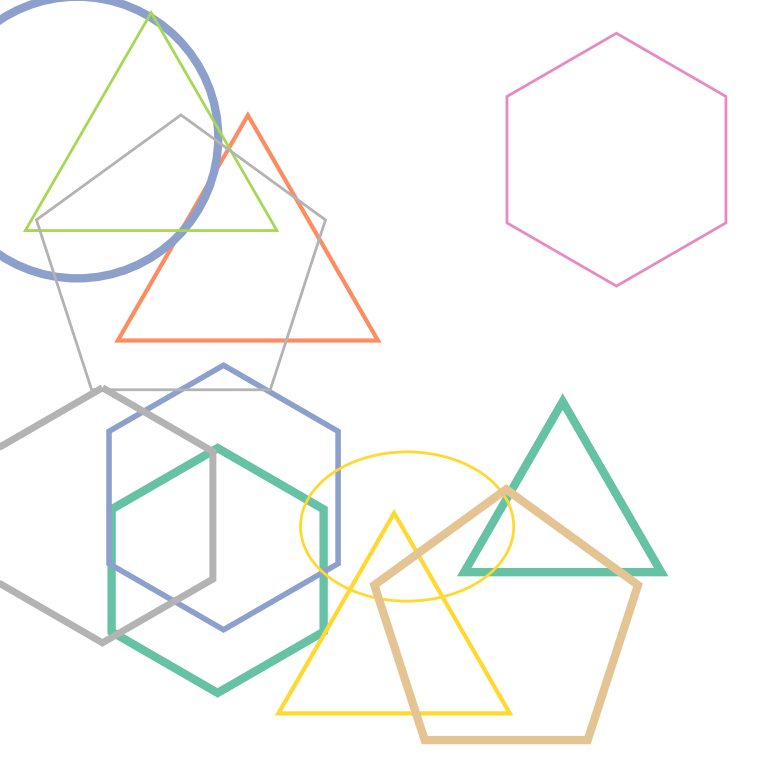[{"shape": "triangle", "thickness": 3, "radius": 0.74, "center": [0.731, 0.331]}, {"shape": "hexagon", "thickness": 3, "radius": 0.79, "center": [0.283, 0.259]}, {"shape": "triangle", "thickness": 1.5, "radius": 0.98, "center": [0.322, 0.655]}, {"shape": "hexagon", "thickness": 2, "radius": 0.86, "center": [0.29, 0.354]}, {"shape": "circle", "thickness": 3, "radius": 0.91, "center": [0.101, 0.821]}, {"shape": "hexagon", "thickness": 1, "radius": 0.82, "center": [0.801, 0.793]}, {"shape": "triangle", "thickness": 1, "radius": 0.94, "center": [0.196, 0.795]}, {"shape": "oval", "thickness": 1, "radius": 0.69, "center": [0.529, 0.316]}, {"shape": "triangle", "thickness": 1.5, "radius": 0.87, "center": [0.512, 0.16]}, {"shape": "pentagon", "thickness": 3, "radius": 0.9, "center": [0.657, 0.185]}, {"shape": "hexagon", "thickness": 2.5, "radius": 0.83, "center": [0.133, 0.331]}, {"shape": "pentagon", "thickness": 1, "radius": 0.99, "center": [0.235, 0.653]}]